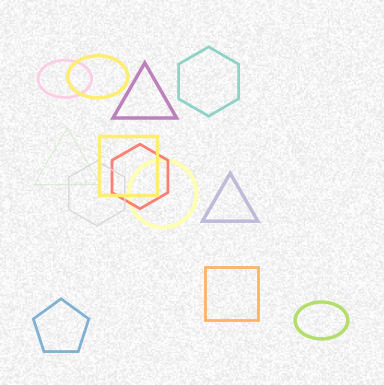[{"shape": "hexagon", "thickness": 2, "radius": 0.45, "center": [0.542, 0.788]}, {"shape": "circle", "thickness": 3, "radius": 0.44, "center": [0.423, 0.497]}, {"shape": "triangle", "thickness": 2.5, "radius": 0.42, "center": [0.598, 0.467]}, {"shape": "hexagon", "thickness": 2, "radius": 0.42, "center": [0.364, 0.542]}, {"shape": "pentagon", "thickness": 2, "radius": 0.38, "center": [0.159, 0.148]}, {"shape": "square", "thickness": 2, "radius": 0.34, "center": [0.602, 0.238]}, {"shape": "oval", "thickness": 2.5, "radius": 0.34, "center": [0.835, 0.168]}, {"shape": "oval", "thickness": 2, "radius": 0.35, "center": [0.168, 0.795]}, {"shape": "hexagon", "thickness": 1, "radius": 0.42, "center": [0.251, 0.498]}, {"shape": "triangle", "thickness": 2.5, "radius": 0.48, "center": [0.376, 0.741]}, {"shape": "triangle", "thickness": 0.5, "radius": 0.49, "center": [0.175, 0.57]}, {"shape": "oval", "thickness": 2.5, "radius": 0.39, "center": [0.254, 0.801]}, {"shape": "square", "thickness": 2.5, "radius": 0.38, "center": [0.333, 0.571]}]